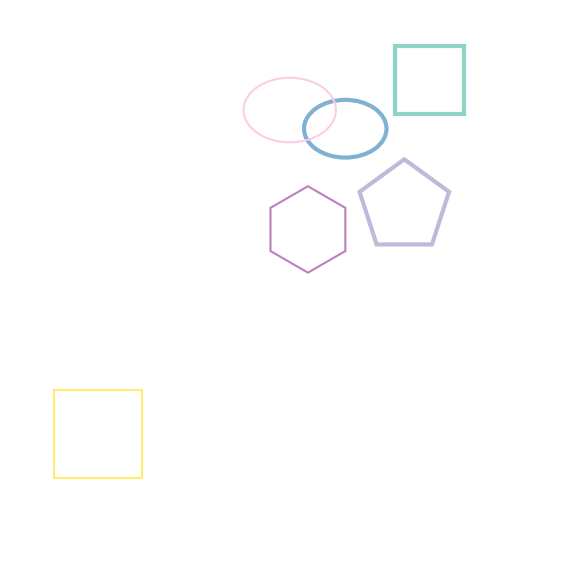[{"shape": "square", "thickness": 2, "radius": 0.29, "center": [0.744, 0.86]}, {"shape": "pentagon", "thickness": 2, "radius": 0.41, "center": [0.7, 0.642]}, {"shape": "oval", "thickness": 2, "radius": 0.36, "center": [0.598, 0.776]}, {"shape": "oval", "thickness": 1, "radius": 0.4, "center": [0.502, 0.809]}, {"shape": "hexagon", "thickness": 1, "radius": 0.37, "center": [0.533, 0.602]}, {"shape": "square", "thickness": 1, "radius": 0.38, "center": [0.17, 0.247]}]